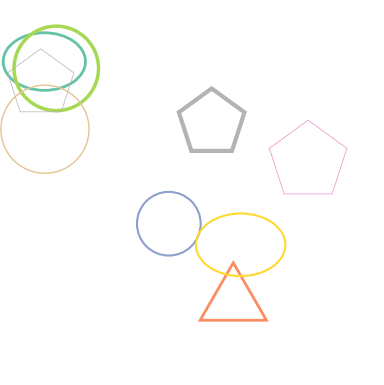[{"shape": "oval", "thickness": 2, "radius": 0.53, "center": [0.115, 0.84]}, {"shape": "triangle", "thickness": 2, "radius": 0.5, "center": [0.606, 0.218]}, {"shape": "circle", "thickness": 1.5, "radius": 0.41, "center": [0.438, 0.419]}, {"shape": "pentagon", "thickness": 0.5, "radius": 0.53, "center": [0.8, 0.582]}, {"shape": "circle", "thickness": 2.5, "radius": 0.55, "center": [0.146, 0.822]}, {"shape": "oval", "thickness": 1.5, "radius": 0.58, "center": [0.625, 0.364]}, {"shape": "circle", "thickness": 1, "radius": 0.57, "center": [0.117, 0.664]}, {"shape": "pentagon", "thickness": 0.5, "radius": 0.45, "center": [0.106, 0.783]}, {"shape": "pentagon", "thickness": 3, "radius": 0.45, "center": [0.55, 0.681]}]